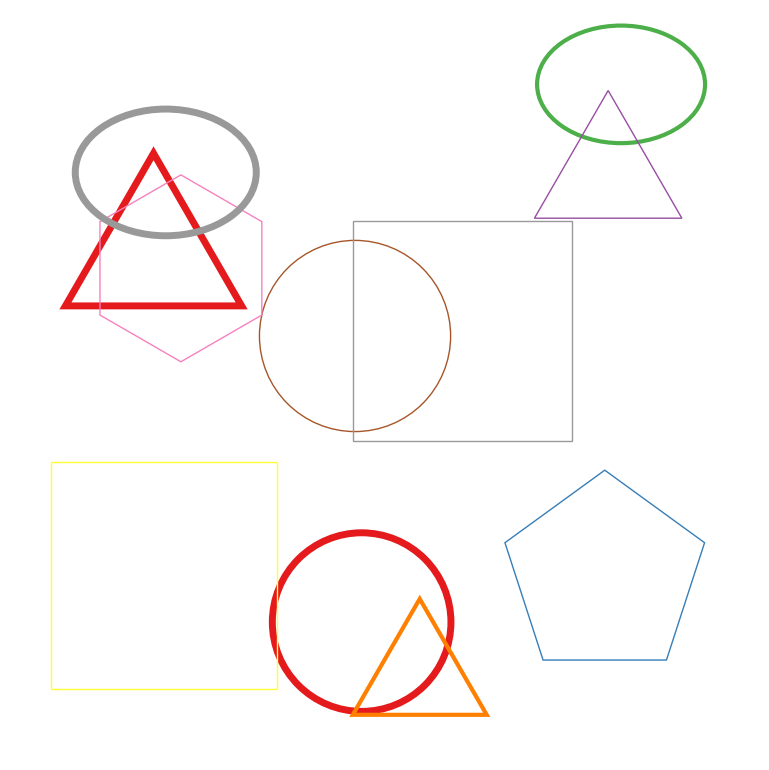[{"shape": "triangle", "thickness": 2.5, "radius": 0.66, "center": [0.199, 0.669]}, {"shape": "circle", "thickness": 2.5, "radius": 0.58, "center": [0.47, 0.192]}, {"shape": "pentagon", "thickness": 0.5, "radius": 0.68, "center": [0.785, 0.253]}, {"shape": "oval", "thickness": 1.5, "radius": 0.55, "center": [0.807, 0.89]}, {"shape": "triangle", "thickness": 0.5, "radius": 0.55, "center": [0.79, 0.772]}, {"shape": "triangle", "thickness": 1.5, "radius": 0.5, "center": [0.545, 0.122]}, {"shape": "square", "thickness": 0.5, "radius": 0.74, "center": [0.213, 0.253]}, {"shape": "circle", "thickness": 0.5, "radius": 0.62, "center": [0.461, 0.564]}, {"shape": "hexagon", "thickness": 0.5, "radius": 0.61, "center": [0.235, 0.652]}, {"shape": "oval", "thickness": 2.5, "radius": 0.59, "center": [0.215, 0.776]}, {"shape": "square", "thickness": 0.5, "radius": 0.71, "center": [0.601, 0.57]}]